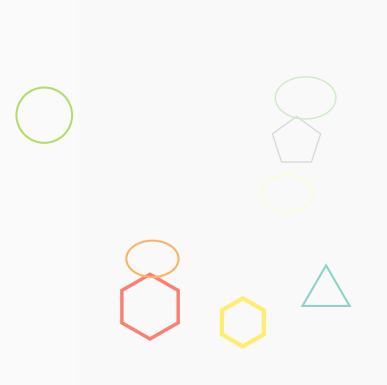[{"shape": "triangle", "thickness": 1.5, "radius": 0.35, "center": [0.841, 0.24]}, {"shape": "oval", "thickness": 0.5, "radius": 0.34, "center": [0.741, 0.496]}, {"shape": "hexagon", "thickness": 2.5, "radius": 0.42, "center": [0.387, 0.204]}, {"shape": "oval", "thickness": 1.5, "radius": 0.34, "center": [0.393, 0.328]}, {"shape": "circle", "thickness": 1.5, "radius": 0.36, "center": [0.114, 0.701]}, {"shape": "pentagon", "thickness": 1, "radius": 0.33, "center": [0.765, 0.632]}, {"shape": "oval", "thickness": 1, "radius": 0.39, "center": [0.789, 0.746]}, {"shape": "hexagon", "thickness": 3, "radius": 0.31, "center": [0.627, 0.163]}]